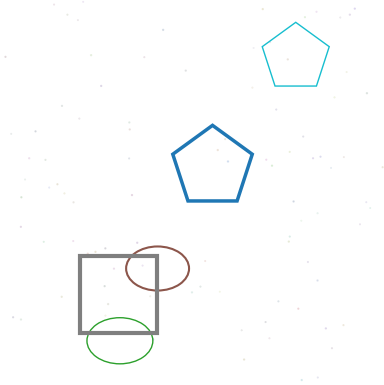[{"shape": "pentagon", "thickness": 2.5, "radius": 0.54, "center": [0.552, 0.566]}, {"shape": "oval", "thickness": 1, "radius": 0.43, "center": [0.311, 0.115]}, {"shape": "oval", "thickness": 1.5, "radius": 0.41, "center": [0.409, 0.303]}, {"shape": "square", "thickness": 3, "radius": 0.5, "center": [0.308, 0.236]}, {"shape": "pentagon", "thickness": 1, "radius": 0.46, "center": [0.768, 0.851]}]